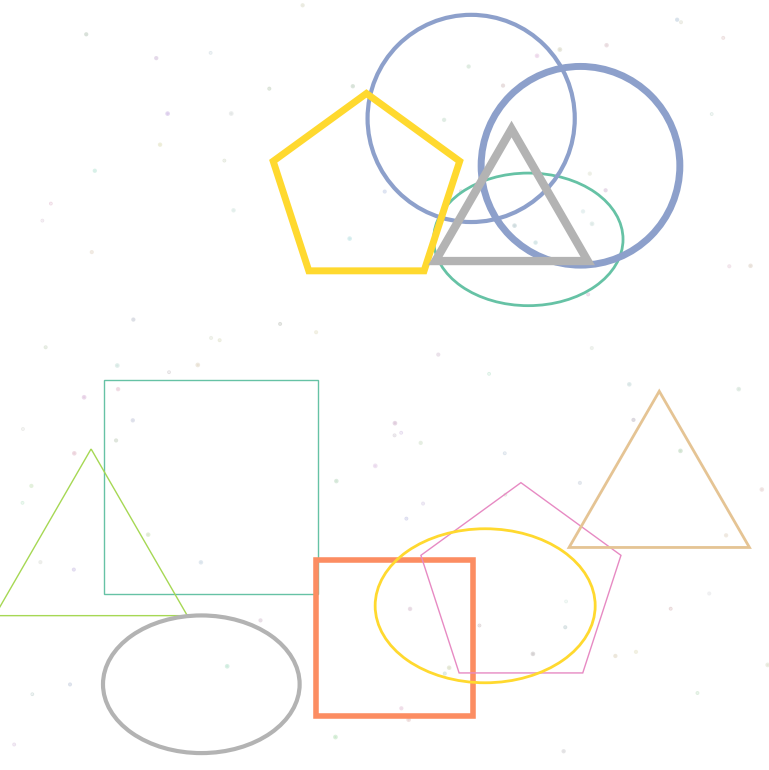[{"shape": "oval", "thickness": 1, "radius": 0.61, "center": [0.686, 0.689]}, {"shape": "square", "thickness": 0.5, "radius": 0.7, "center": [0.274, 0.368]}, {"shape": "square", "thickness": 2, "radius": 0.51, "center": [0.512, 0.171]}, {"shape": "circle", "thickness": 1.5, "radius": 0.67, "center": [0.612, 0.846]}, {"shape": "circle", "thickness": 2.5, "radius": 0.65, "center": [0.754, 0.785]}, {"shape": "pentagon", "thickness": 0.5, "radius": 0.68, "center": [0.677, 0.237]}, {"shape": "triangle", "thickness": 0.5, "radius": 0.72, "center": [0.118, 0.273]}, {"shape": "pentagon", "thickness": 2.5, "radius": 0.64, "center": [0.476, 0.751]}, {"shape": "oval", "thickness": 1, "radius": 0.71, "center": [0.63, 0.213]}, {"shape": "triangle", "thickness": 1, "radius": 0.68, "center": [0.856, 0.357]}, {"shape": "triangle", "thickness": 3, "radius": 0.57, "center": [0.664, 0.718]}, {"shape": "oval", "thickness": 1.5, "radius": 0.64, "center": [0.261, 0.111]}]